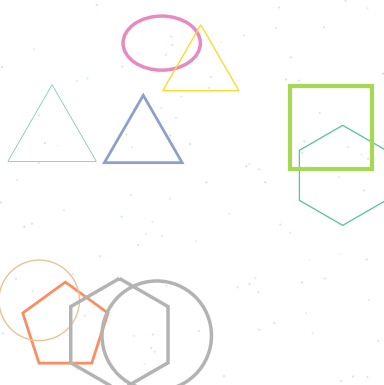[{"shape": "triangle", "thickness": 0.5, "radius": 0.66, "center": [0.135, 0.647]}, {"shape": "hexagon", "thickness": 1, "radius": 0.65, "center": [0.89, 0.545]}, {"shape": "pentagon", "thickness": 2, "radius": 0.58, "center": [0.17, 0.151]}, {"shape": "triangle", "thickness": 2, "radius": 0.58, "center": [0.372, 0.636]}, {"shape": "oval", "thickness": 2.5, "radius": 0.5, "center": [0.42, 0.888]}, {"shape": "square", "thickness": 3, "radius": 0.54, "center": [0.86, 0.669]}, {"shape": "triangle", "thickness": 1, "radius": 0.57, "center": [0.522, 0.821]}, {"shape": "circle", "thickness": 1, "radius": 0.52, "center": [0.102, 0.22]}, {"shape": "circle", "thickness": 2.5, "radius": 0.71, "center": [0.407, 0.128]}, {"shape": "hexagon", "thickness": 2.5, "radius": 0.73, "center": [0.31, 0.131]}]